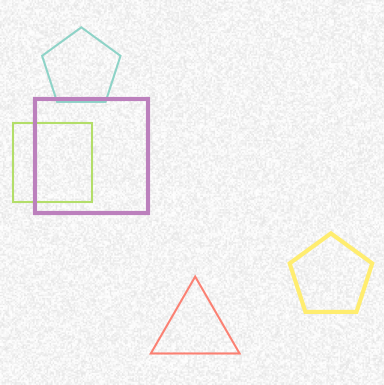[{"shape": "pentagon", "thickness": 1.5, "radius": 0.54, "center": [0.211, 0.822]}, {"shape": "triangle", "thickness": 1.5, "radius": 0.67, "center": [0.507, 0.148]}, {"shape": "square", "thickness": 1.5, "radius": 0.51, "center": [0.135, 0.579]}, {"shape": "square", "thickness": 3, "radius": 0.74, "center": [0.238, 0.595]}, {"shape": "pentagon", "thickness": 3, "radius": 0.56, "center": [0.86, 0.281]}]